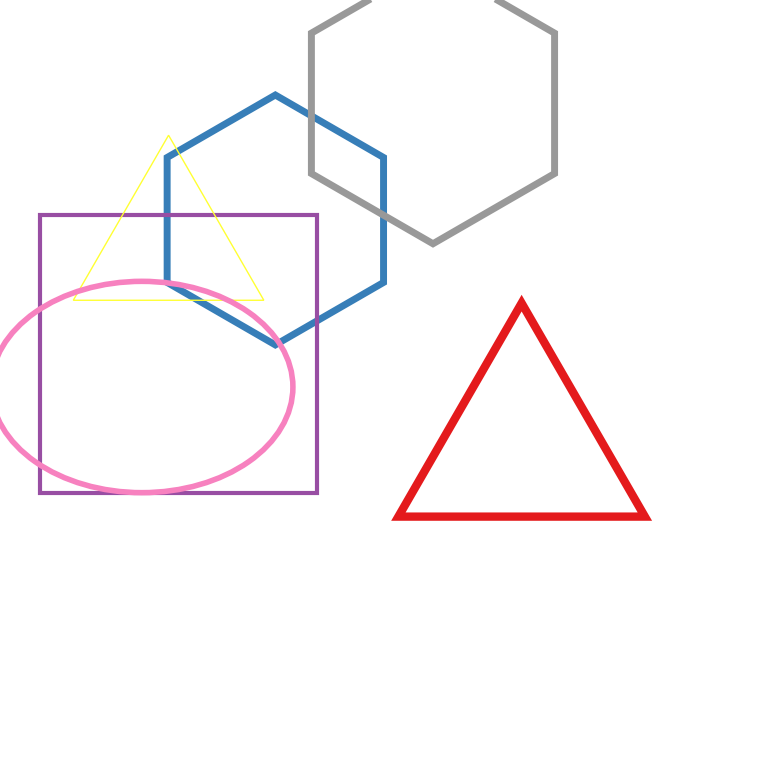[{"shape": "triangle", "thickness": 3, "radius": 0.92, "center": [0.677, 0.421]}, {"shape": "hexagon", "thickness": 2.5, "radius": 0.81, "center": [0.358, 0.714]}, {"shape": "square", "thickness": 1.5, "radius": 0.9, "center": [0.232, 0.54]}, {"shape": "triangle", "thickness": 0.5, "radius": 0.71, "center": [0.219, 0.681]}, {"shape": "oval", "thickness": 2, "radius": 0.98, "center": [0.184, 0.497]}, {"shape": "hexagon", "thickness": 2.5, "radius": 0.91, "center": [0.562, 0.866]}]